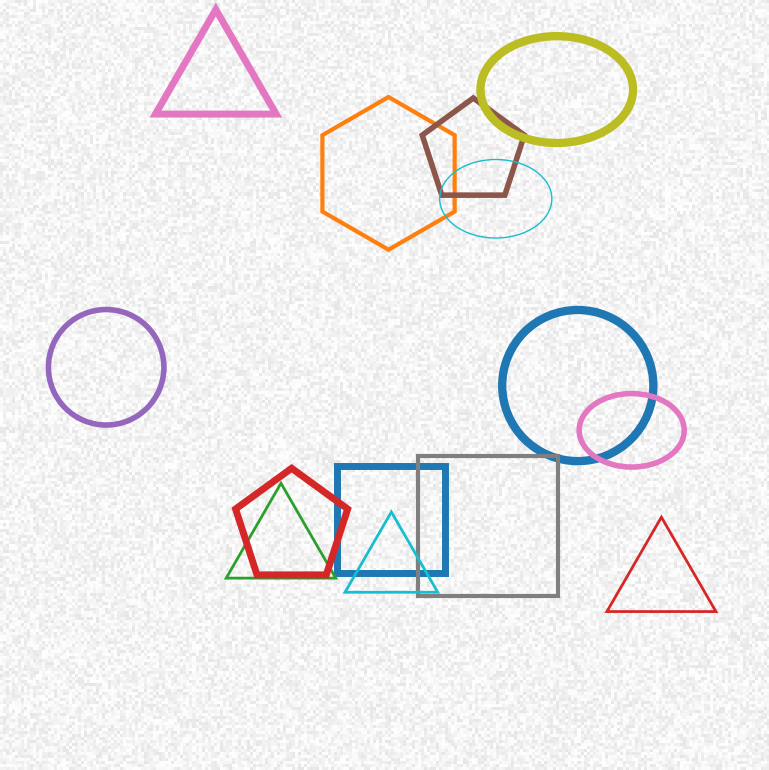[{"shape": "square", "thickness": 2.5, "radius": 0.35, "center": [0.508, 0.325]}, {"shape": "circle", "thickness": 3, "radius": 0.49, "center": [0.75, 0.499]}, {"shape": "hexagon", "thickness": 1.5, "radius": 0.5, "center": [0.505, 0.775]}, {"shape": "triangle", "thickness": 1, "radius": 0.41, "center": [0.365, 0.29]}, {"shape": "pentagon", "thickness": 2.5, "radius": 0.38, "center": [0.379, 0.315]}, {"shape": "triangle", "thickness": 1, "radius": 0.41, "center": [0.859, 0.247]}, {"shape": "circle", "thickness": 2, "radius": 0.38, "center": [0.138, 0.523]}, {"shape": "pentagon", "thickness": 2, "radius": 0.35, "center": [0.615, 0.803]}, {"shape": "triangle", "thickness": 2.5, "radius": 0.45, "center": [0.28, 0.897]}, {"shape": "oval", "thickness": 2, "radius": 0.34, "center": [0.82, 0.441]}, {"shape": "square", "thickness": 1.5, "radius": 0.45, "center": [0.634, 0.317]}, {"shape": "oval", "thickness": 3, "radius": 0.5, "center": [0.723, 0.884]}, {"shape": "oval", "thickness": 0.5, "radius": 0.36, "center": [0.644, 0.742]}, {"shape": "triangle", "thickness": 1, "radius": 0.35, "center": [0.508, 0.266]}]